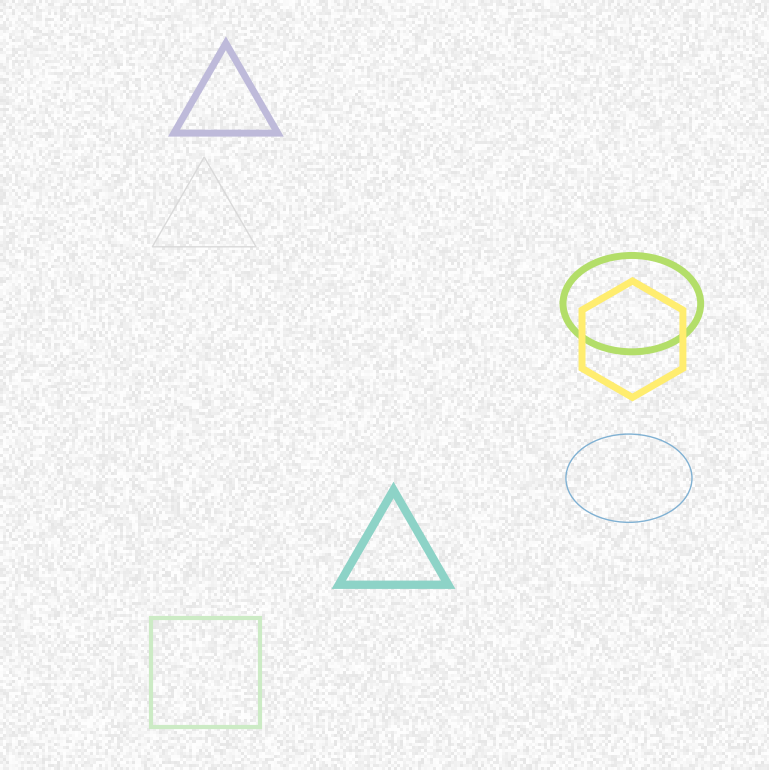[{"shape": "triangle", "thickness": 3, "radius": 0.41, "center": [0.511, 0.282]}, {"shape": "triangle", "thickness": 2.5, "radius": 0.39, "center": [0.293, 0.866]}, {"shape": "oval", "thickness": 0.5, "radius": 0.41, "center": [0.817, 0.379]}, {"shape": "oval", "thickness": 2.5, "radius": 0.45, "center": [0.821, 0.606]}, {"shape": "triangle", "thickness": 0.5, "radius": 0.39, "center": [0.265, 0.718]}, {"shape": "square", "thickness": 1.5, "radius": 0.35, "center": [0.267, 0.127]}, {"shape": "hexagon", "thickness": 2.5, "radius": 0.38, "center": [0.821, 0.559]}]